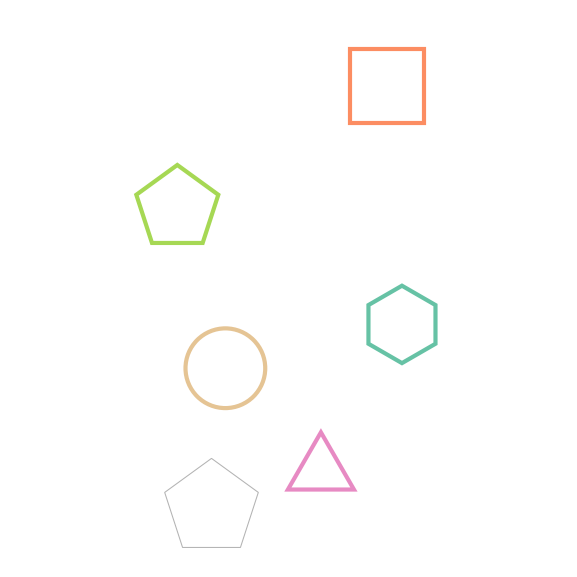[{"shape": "hexagon", "thickness": 2, "radius": 0.34, "center": [0.696, 0.437]}, {"shape": "square", "thickness": 2, "radius": 0.32, "center": [0.67, 0.85]}, {"shape": "triangle", "thickness": 2, "radius": 0.33, "center": [0.556, 0.184]}, {"shape": "pentagon", "thickness": 2, "radius": 0.37, "center": [0.307, 0.639]}, {"shape": "circle", "thickness": 2, "radius": 0.35, "center": [0.39, 0.362]}, {"shape": "pentagon", "thickness": 0.5, "radius": 0.43, "center": [0.366, 0.12]}]